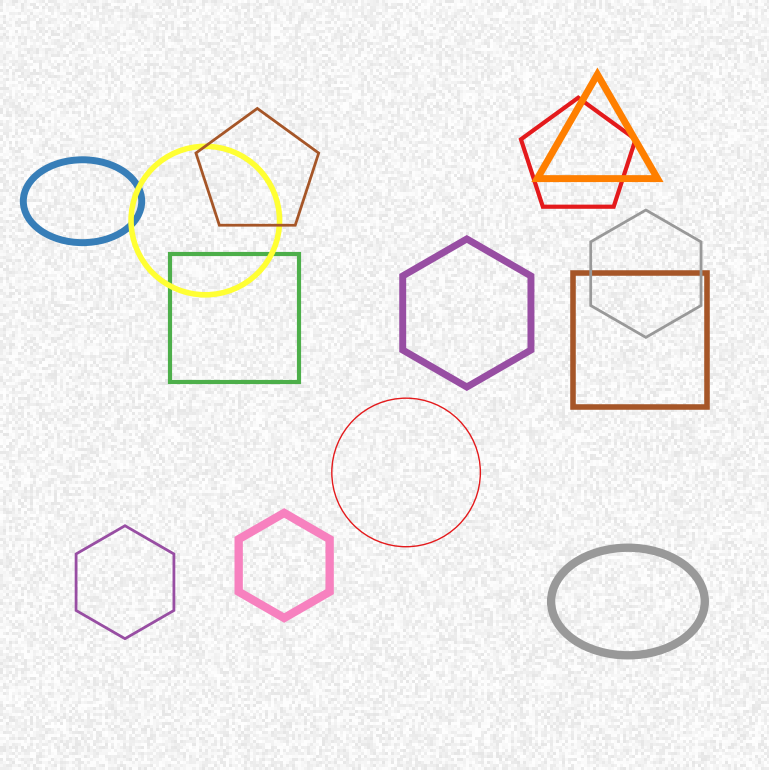[{"shape": "circle", "thickness": 0.5, "radius": 0.48, "center": [0.527, 0.386]}, {"shape": "pentagon", "thickness": 1.5, "radius": 0.39, "center": [0.751, 0.795]}, {"shape": "oval", "thickness": 2.5, "radius": 0.38, "center": [0.107, 0.739]}, {"shape": "square", "thickness": 1.5, "radius": 0.42, "center": [0.305, 0.587]}, {"shape": "hexagon", "thickness": 1, "radius": 0.37, "center": [0.162, 0.244]}, {"shape": "hexagon", "thickness": 2.5, "radius": 0.48, "center": [0.606, 0.594]}, {"shape": "triangle", "thickness": 2.5, "radius": 0.45, "center": [0.776, 0.813]}, {"shape": "circle", "thickness": 2, "radius": 0.48, "center": [0.267, 0.714]}, {"shape": "square", "thickness": 2, "radius": 0.43, "center": [0.831, 0.558]}, {"shape": "pentagon", "thickness": 1, "radius": 0.42, "center": [0.334, 0.775]}, {"shape": "hexagon", "thickness": 3, "radius": 0.34, "center": [0.369, 0.266]}, {"shape": "hexagon", "thickness": 1, "radius": 0.41, "center": [0.839, 0.645]}, {"shape": "oval", "thickness": 3, "radius": 0.5, "center": [0.816, 0.219]}]